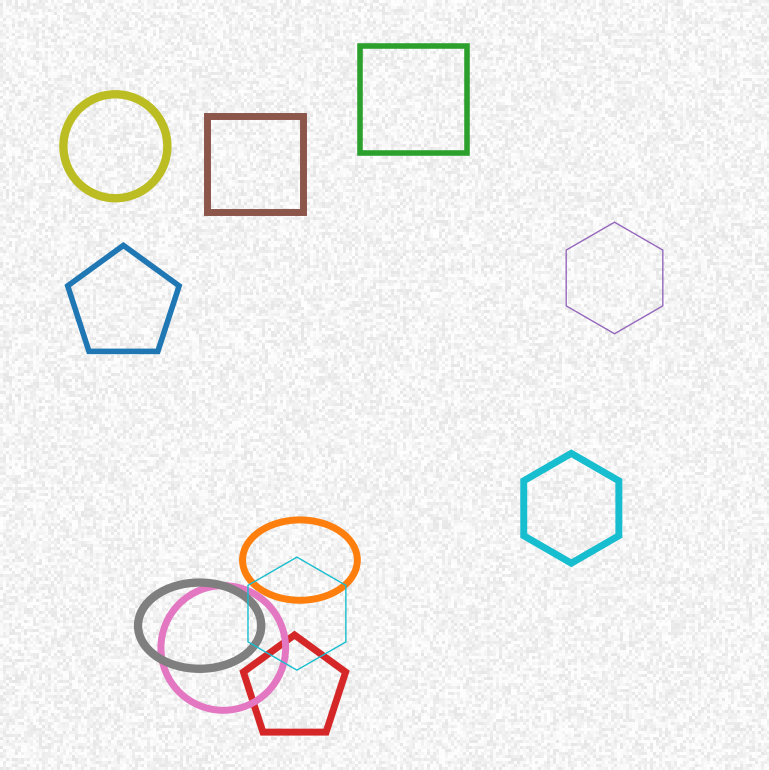[{"shape": "pentagon", "thickness": 2, "radius": 0.38, "center": [0.16, 0.605]}, {"shape": "oval", "thickness": 2.5, "radius": 0.37, "center": [0.39, 0.273]}, {"shape": "square", "thickness": 2, "radius": 0.35, "center": [0.537, 0.871]}, {"shape": "pentagon", "thickness": 2.5, "radius": 0.35, "center": [0.382, 0.106]}, {"shape": "hexagon", "thickness": 0.5, "radius": 0.36, "center": [0.798, 0.639]}, {"shape": "square", "thickness": 2.5, "radius": 0.31, "center": [0.331, 0.787]}, {"shape": "circle", "thickness": 2.5, "radius": 0.4, "center": [0.29, 0.158]}, {"shape": "oval", "thickness": 3, "radius": 0.4, "center": [0.259, 0.187]}, {"shape": "circle", "thickness": 3, "radius": 0.34, "center": [0.15, 0.81]}, {"shape": "hexagon", "thickness": 0.5, "radius": 0.37, "center": [0.386, 0.203]}, {"shape": "hexagon", "thickness": 2.5, "radius": 0.36, "center": [0.742, 0.34]}]